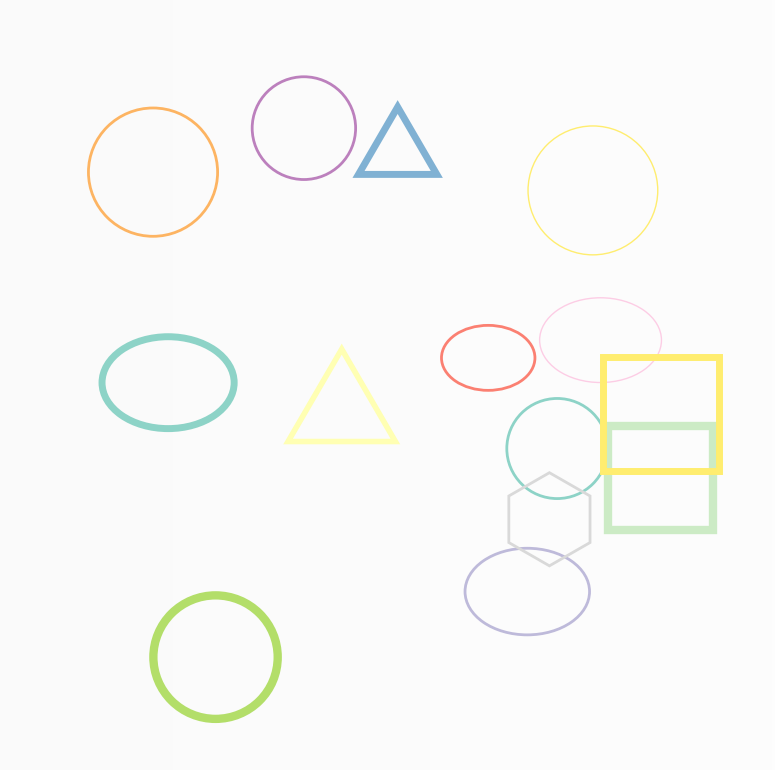[{"shape": "circle", "thickness": 1, "radius": 0.33, "center": [0.719, 0.418]}, {"shape": "oval", "thickness": 2.5, "radius": 0.43, "center": [0.217, 0.503]}, {"shape": "triangle", "thickness": 2, "radius": 0.4, "center": [0.441, 0.467]}, {"shape": "oval", "thickness": 1, "radius": 0.4, "center": [0.68, 0.232]}, {"shape": "oval", "thickness": 1, "radius": 0.3, "center": [0.63, 0.535]}, {"shape": "triangle", "thickness": 2.5, "radius": 0.29, "center": [0.513, 0.803]}, {"shape": "circle", "thickness": 1, "radius": 0.42, "center": [0.197, 0.776]}, {"shape": "circle", "thickness": 3, "radius": 0.4, "center": [0.278, 0.147]}, {"shape": "oval", "thickness": 0.5, "radius": 0.39, "center": [0.775, 0.558]}, {"shape": "hexagon", "thickness": 1, "radius": 0.3, "center": [0.709, 0.326]}, {"shape": "circle", "thickness": 1, "radius": 0.33, "center": [0.392, 0.834]}, {"shape": "square", "thickness": 3, "radius": 0.34, "center": [0.852, 0.379]}, {"shape": "circle", "thickness": 0.5, "radius": 0.42, "center": [0.765, 0.753]}, {"shape": "square", "thickness": 2.5, "radius": 0.37, "center": [0.853, 0.462]}]